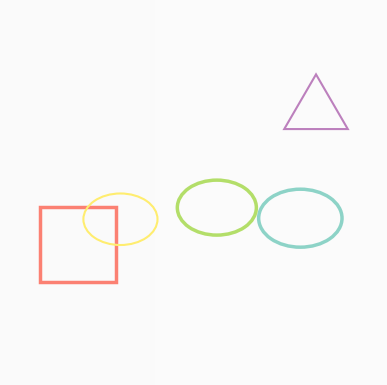[{"shape": "oval", "thickness": 2.5, "radius": 0.54, "center": [0.775, 0.433]}, {"shape": "square", "thickness": 2.5, "radius": 0.49, "center": [0.201, 0.365]}, {"shape": "oval", "thickness": 2.5, "radius": 0.51, "center": [0.56, 0.461]}, {"shape": "triangle", "thickness": 1.5, "radius": 0.47, "center": [0.816, 0.712]}, {"shape": "oval", "thickness": 1.5, "radius": 0.48, "center": [0.311, 0.431]}]